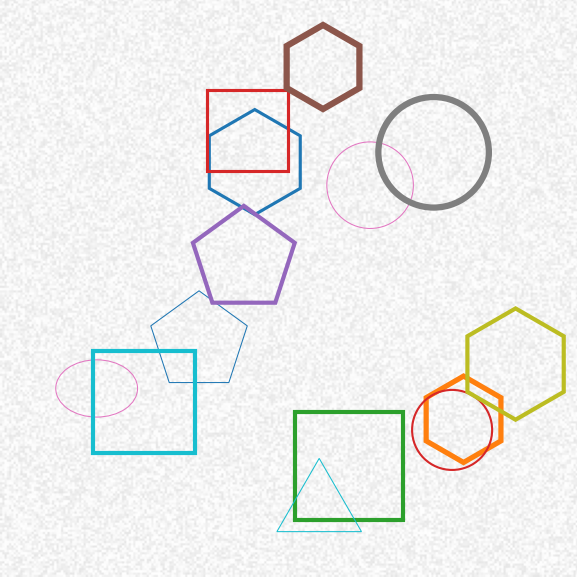[{"shape": "hexagon", "thickness": 1.5, "radius": 0.45, "center": [0.441, 0.718]}, {"shape": "pentagon", "thickness": 0.5, "radius": 0.44, "center": [0.345, 0.408]}, {"shape": "hexagon", "thickness": 2.5, "radius": 0.37, "center": [0.803, 0.273]}, {"shape": "square", "thickness": 2, "radius": 0.47, "center": [0.604, 0.192]}, {"shape": "square", "thickness": 1.5, "radius": 0.35, "center": [0.429, 0.773]}, {"shape": "circle", "thickness": 1, "radius": 0.35, "center": [0.783, 0.255]}, {"shape": "pentagon", "thickness": 2, "radius": 0.46, "center": [0.422, 0.55]}, {"shape": "hexagon", "thickness": 3, "radius": 0.36, "center": [0.559, 0.883]}, {"shape": "oval", "thickness": 0.5, "radius": 0.35, "center": [0.167, 0.326]}, {"shape": "circle", "thickness": 0.5, "radius": 0.37, "center": [0.641, 0.678]}, {"shape": "circle", "thickness": 3, "radius": 0.48, "center": [0.751, 0.735]}, {"shape": "hexagon", "thickness": 2, "radius": 0.48, "center": [0.893, 0.369]}, {"shape": "square", "thickness": 2, "radius": 0.44, "center": [0.249, 0.303]}, {"shape": "triangle", "thickness": 0.5, "radius": 0.42, "center": [0.553, 0.121]}]